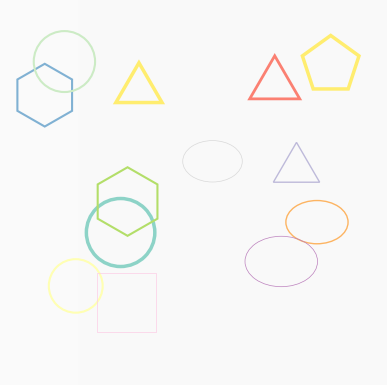[{"shape": "circle", "thickness": 2.5, "radius": 0.44, "center": [0.311, 0.396]}, {"shape": "circle", "thickness": 1.5, "radius": 0.35, "center": [0.195, 0.257]}, {"shape": "triangle", "thickness": 1, "radius": 0.34, "center": [0.765, 0.561]}, {"shape": "triangle", "thickness": 2, "radius": 0.37, "center": [0.709, 0.78]}, {"shape": "hexagon", "thickness": 1.5, "radius": 0.41, "center": [0.115, 0.753]}, {"shape": "oval", "thickness": 1, "radius": 0.4, "center": [0.818, 0.423]}, {"shape": "hexagon", "thickness": 1.5, "radius": 0.45, "center": [0.329, 0.477]}, {"shape": "square", "thickness": 0.5, "radius": 0.39, "center": [0.326, 0.214]}, {"shape": "oval", "thickness": 0.5, "radius": 0.38, "center": [0.548, 0.581]}, {"shape": "oval", "thickness": 0.5, "radius": 0.47, "center": [0.726, 0.321]}, {"shape": "circle", "thickness": 1.5, "radius": 0.4, "center": [0.166, 0.84]}, {"shape": "pentagon", "thickness": 2.5, "radius": 0.38, "center": [0.853, 0.831]}, {"shape": "triangle", "thickness": 2.5, "radius": 0.34, "center": [0.359, 0.768]}]